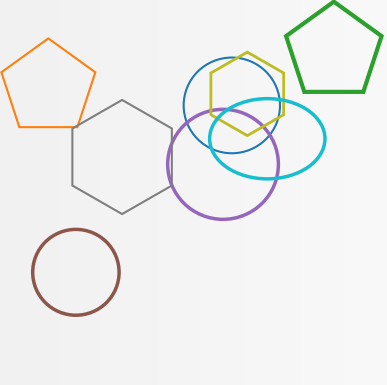[{"shape": "circle", "thickness": 1.5, "radius": 0.62, "center": [0.598, 0.726]}, {"shape": "pentagon", "thickness": 1.5, "radius": 0.64, "center": [0.125, 0.773]}, {"shape": "pentagon", "thickness": 3, "radius": 0.65, "center": [0.861, 0.866]}, {"shape": "circle", "thickness": 2.5, "radius": 0.71, "center": [0.576, 0.573]}, {"shape": "circle", "thickness": 2.5, "radius": 0.56, "center": [0.196, 0.293]}, {"shape": "hexagon", "thickness": 1.5, "radius": 0.74, "center": [0.315, 0.592]}, {"shape": "hexagon", "thickness": 2, "radius": 0.54, "center": [0.638, 0.756]}, {"shape": "oval", "thickness": 2.5, "radius": 0.74, "center": [0.69, 0.64]}]